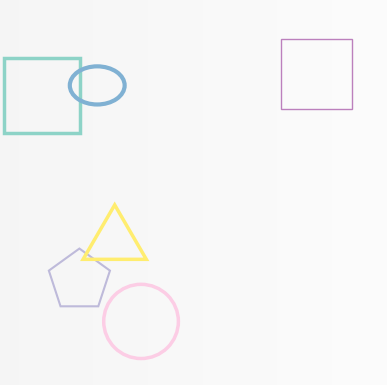[{"shape": "square", "thickness": 2.5, "radius": 0.49, "center": [0.109, 0.752]}, {"shape": "pentagon", "thickness": 1.5, "radius": 0.41, "center": [0.205, 0.271]}, {"shape": "oval", "thickness": 3, "radius": 0.35, "center": [0.251, 0.778]}, {"shape": "circle", "thickness": 2.5, "radius": 0.48, "center": [0.364, 0.165]}, {"shape": "square", "thickness": 1, "radius": 0.46, "center": [0.817, 0.808]}, {"shape": "triangle", "thickness": 2.5, "radius": 0.47, "center": [0.296, 0.374]}]